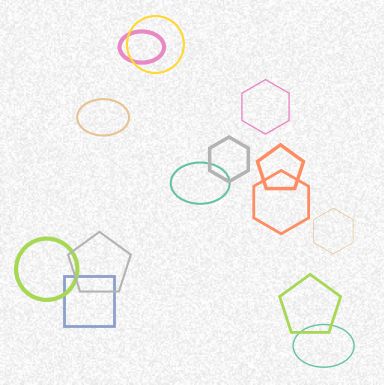[{"shape": "oval", "thickness": 1.5, "radius": 0.38, "center": [0.52, 0.524]}, {"shape": "oval", "thickness": 1, "radius": 0.4, "center": [0.841, 0.102]}, {"shape": "pentagon", "thickness": 2.5, "radius": 0.31, "center": [0.729, 0.561]}, {"shape": "hexagon", "thickness": 2, "radius": 0.41, "center": [0.73, 0.475]}, {"shape": "square", "thickness": 2, "radius": 0.33, "center": [0.232, 0.219]}, {"shape": "hexagon", "thickness": 1, "radius": 0.35, "center": [0.69, 0.722]}, {"shape": "oval", "thickness": 3, "radius": 0.29, "center": [0.368, 0.878]}, {"shape": "pentagon", "thickness": 2, "radius": 0.42, "center": [0.806, 0.204]}, {"shape": "circle", "thickness": 3, "radius": 0.4, "center": [0.121, 0.301]}, {"shape": "circle", "thickness": 1.5, "radius": 0.37, "center": [0.404, 0.884]}, {"shape": "hexagon", "thickness": 0.5, "radius": 0.3, "center": [0.866, 0.4]}, {"shape": "oval", "thickness": 1.5, "radius": 0.34, "center": [0.268, 0.695]}, {"shape": "hexagon", "thickness": 2.5, "radius": 0.29, "center": [0.595, 0.586]}, {"shape": "pentagon", "thickness": 1.5, "radius": 0.43, "center": [0.258, 0.312]}]